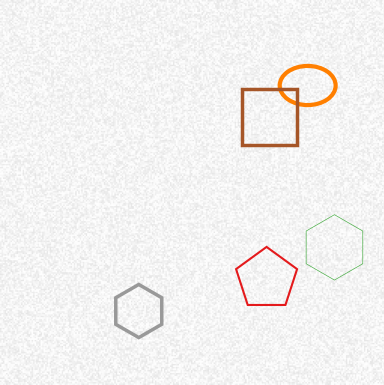[{"shape": "pentagon", "thickness": 1.5, "radius": 0.42, "center": [0.692, 0.275]}, {"shape": "hexagon", "thickness": 0.5, "radius": 0.42, "center": [0.869, 0.357]}, {"shape": "oval", "thickness": 3, "radius": 0.36, "center": [0.799, 0.778]}, {"shape": "square", "thickness": 2.5, "radius": 0.36, "center": [0.7, 0.696]}, {"shape": "hexagon", "thickness": 2.5, "radius": 0.34, "center": [0.36, 0.192]}]